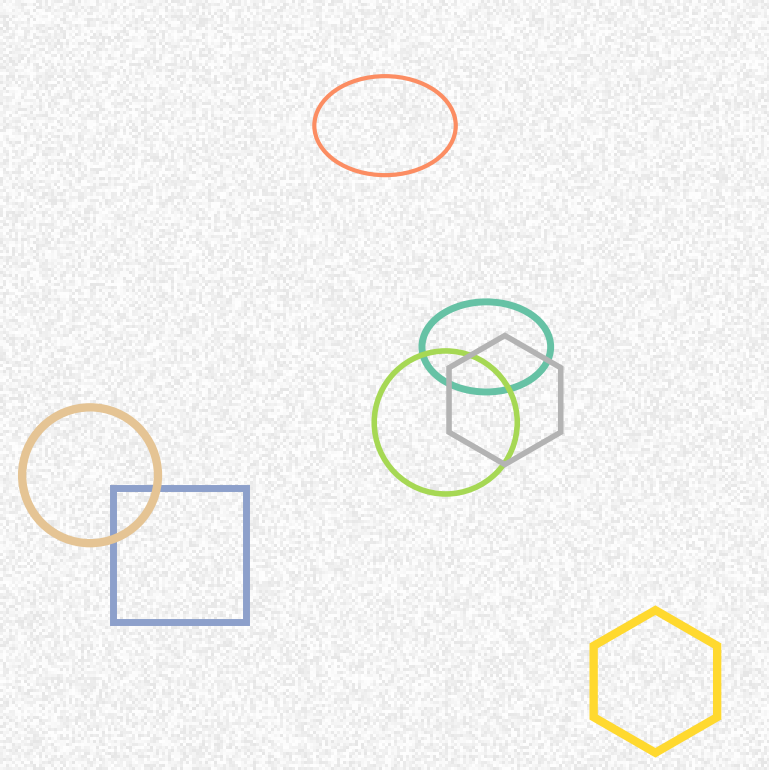[{"shape": "oval", "thickness": 2.5, "radius": 0.42, "center": [0.632, 0.549]}, {"shape": "oval", "thickness": 1.5, "radius": 0.46, "center": [0.5, 0.837]}, {"shape": "square", "thickness": 2.5, "radius": 0.43, "center": [0.233, 0.279]}, {"shape": "circle", "thickness": 2, "radius": 0.46, "center": [0.579, 0.451]}, {"shape": "hexagon", "thickness": 3, "radius": 0.46, "center": [0.851, 0.115]}, {"shape": "circle", "thickness": 3, "radius": 0.44, "center": [0.117, 0.383]}, {"shape": "hexagon", "thickness": 2, "radius": 0.42, "center": [0.656, 0.481]}]